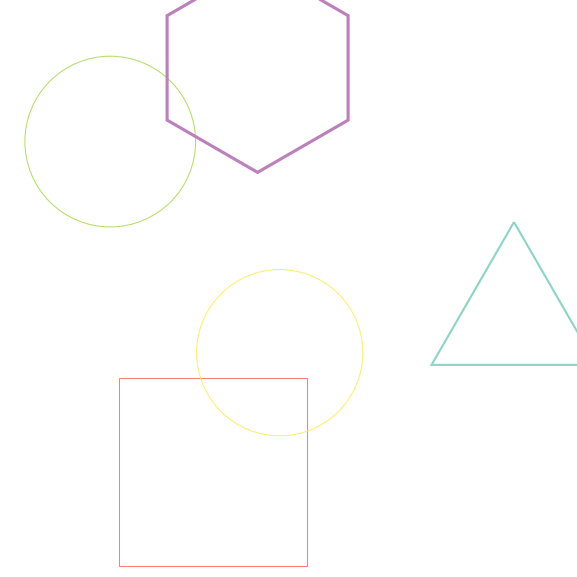[{"shape": "triangle", "thickness": 1, "radius": 0.82, "center": [0.89, 0.45]}, {"shape": "square", "thickness": 0.5, "radius": 0.81, "center": [0.368, 0.182]}, {"shape": "circle", "thickness": 0.5, "radius": 0.74, "center": [0.191, 0.754]}, {"shape": "hexagon", "thickness": 1.5, "radius": 0.9, "center": [0.446, 0.882]}, {"shape": "circle", "thickness": 0.5, "radius": 0.72, "center": [0.484, 0.388]}]